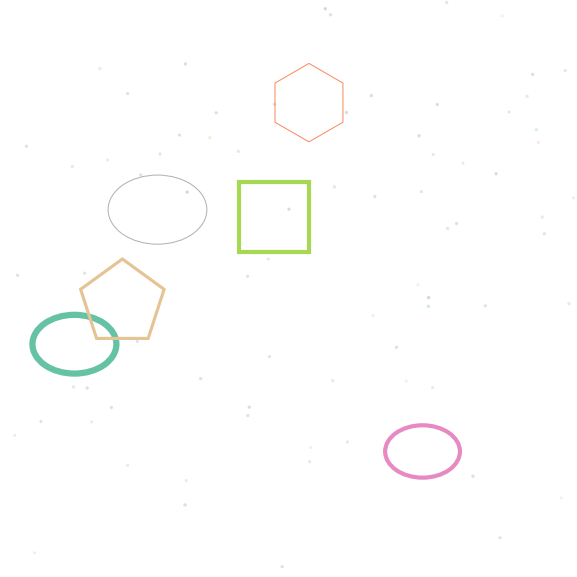[{"shape": "oval", "thickness": 3, "radius": 0.36, "center": [0.129, 0.403]}, {"shape": "hexagon", "thickness": 0.5, "radius": 0.34, "center": [0.535, 0.821]}, {"shape": "oval", "thickness": 2, "radius": 0.32, "center": [0.732, 0.217]}, {"shape": "square", "thickness": 2, "radius": 0.3, "center": [0.475, 0.623]}, {"shape": "pentagon", "thickness": 1.5, "radius": 0.38, "center": [0.212, 0.475]}, {"shape": "oval", "thickness": 0.5, "radius": 0.43, "center": [0.273, 0.636]}]